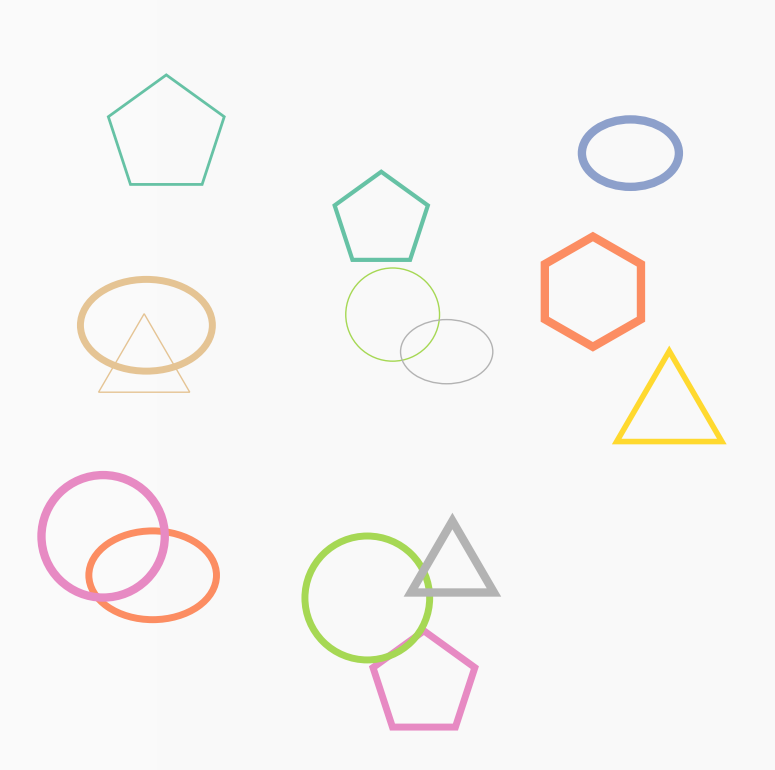[{"shape": "pentagon", "thickness": 1.5, "radius": 0.32, "center": [0.492, 0.714]}, {"shape": "pentagon", "thickness": 1, "radius": 0.39, "center": [0.215, 0.824]}, {"shape": "hexagon", "thickness": 3, "radius": 0.36, "center": [0.765, 0.621]}, {"shape": "oval", "thickness": 2.5, "radius": 0.41, "center": [0.197, 0.253]}, {"shape": "oval", "thickness": 3, "radius": 0.31, "center": [0.813, 0.801]}, {"shape": "pentagon", "thickness": 2.5, "radius": 0.35, "center": [0.547, 0.112]}, {"shape": "circle", "thickness": 3, "radius": 0.4, "center": [0.133, 0.303]}, {"shape": "circle", "thickness": 2.5, "radius": 0.4, "center": [0.474, 0.223]}, {"shape": "circle", "thickness": 0.5, "radius": 0.3, "center": [0.507, 0.591]}, {"shape": "triangle", "thickness": 2, "radius": 0.39, "center": [0.864, 0.466]}, {"shape": "triangle", "thickness": 0.5, "radius": 0.34, "center": [0.186, 0.525]}, {"shape": "oval", "thickness": 2.5, "radius": 0.43, "center": [0.189, 0.578]}, {"shape": "oval", "thickness": 0.5, "radius": 0.3, "center": [0.576, 0.543]}, {"shape": "triangle", "thickness": 3, "radius": 0.31, "center": [0.584, 0.261]}]